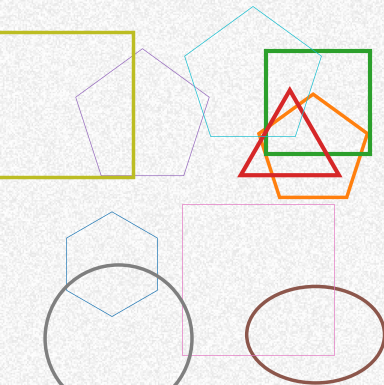[{"shape": "hexagon", "thickness": 0.5, "radius": 0.68, "center": [0.291, 0.314]}, {"shape": "pentagon", "thickness": 2.5, "radius": 0.74, "center": [0.813, 0.607]}, {"shape": "square", "thickness": 3, "radius": 0.67, "center": [0.826, 0.733]}, {"shape": "triangle", "thickness": 3, "radius": 0.74, "center": [0.753, 0.619]}, {"shape": "pentagon", "thickness": 0.5, "radius": 0.91, "center": [0.37, 0.691]}, {"shape": "oval", "thickness": 2.5, "radius": 0.89, "center": [0.82, 0.131]}, {"shape": "square", "thickness": 0.5, "radius": 0.98, "center": [0.67, 0.274]}, {"shape": "circle", "thickness": 2.5, "radius": 0.95, "center": [0.308, 0.121]}, {"shape": "square", "thickness": 2.5, "radius": 0.94, "center": [0.156, 0.729]}, {"shape": "pentagon", "thickness": 0.5, "radius": 0.93, "center": [0.657, 0.796]}]